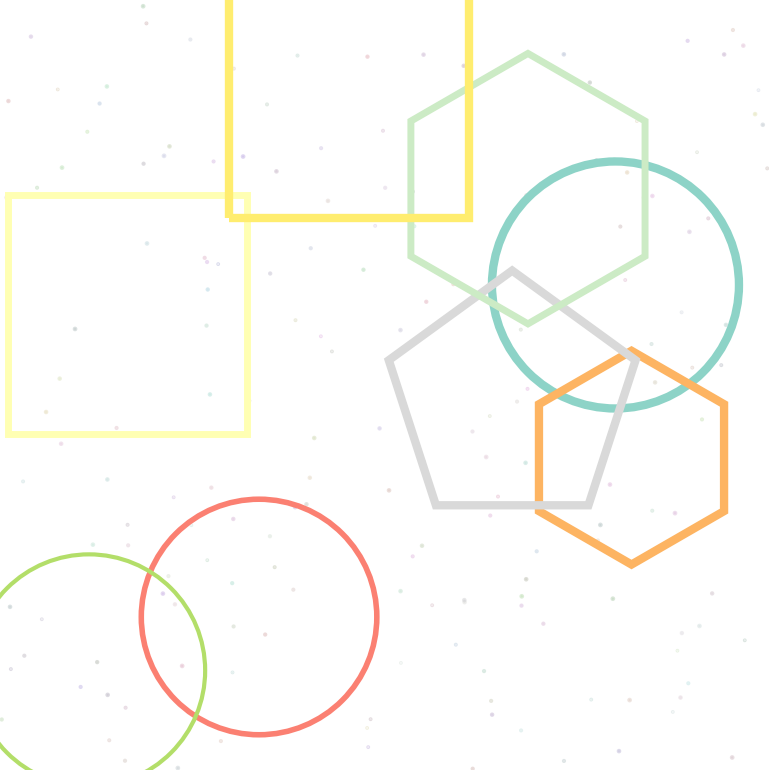[{"shape": "circle", "thickness": 3, "radius": 0.8, "center": [0.799, 0.63]}, {"shape": "square", "thickness": 2.5, "radius": 0.78, "center": [0.166, 0.592]}, {"shape": "circle", "thickness": 2, "radius": 0.76, "center": [0.336, 0.199]}, {"shape": "hexagon", "thickness": 3, "radius": 0.69, "center": [0.82, 0.406]}, {"shape": "circle", "thickness": 1.5, "radius": 0.75, "center": [0.116, 0.129]}, {"shape": "pentagon", "thickness": 3, "radius": 0.84, "center": [0.665, 0.48]}, {"shape": "hexagon", "thickness": 2.5, "radius": 0.88, "center": [0.686, 0.755]}, {"shape": "square", "thickness": 3, "radius": 0.78, "center": [0.453, 0.873]}]